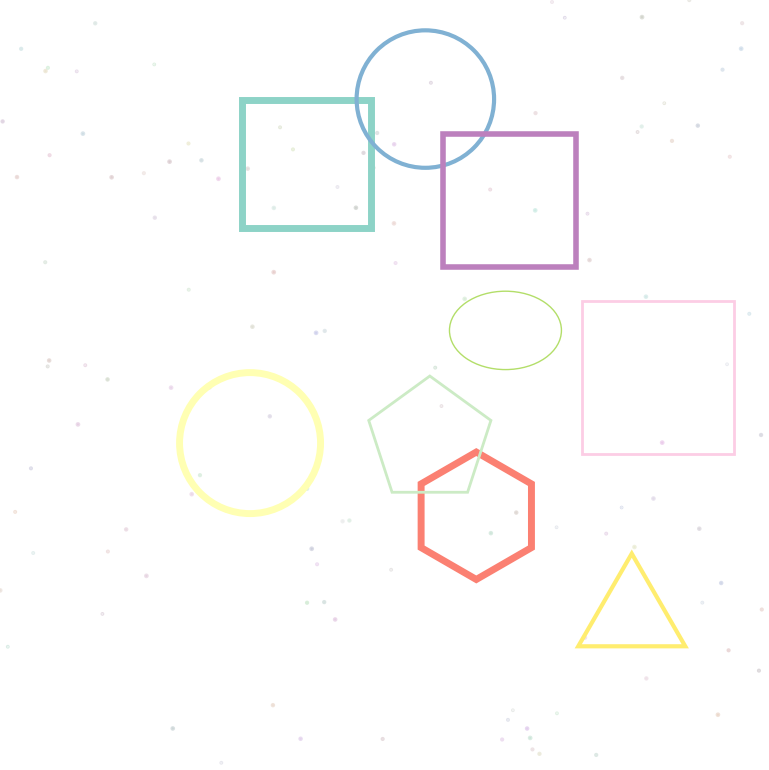[{"shape": "square", "thickness": 2.5, "radius": 0.42, "center": [0.398, 0.787]}, {"shape": "circle", "thickness": 2.5, "radius": 0.46, "center": [0.325, 0.425]}, {"shape": "hexagon", "thickness": 2.5, "radius": 0.41, "center": [0.619, 0.33]}, {"shape": "circle", "thickness": 1.5, "radius": 0.45, "center": [0.552, 0.871]}, {"shape": "oval", "thickness": 0.5, "radius": 0.36, "center": [0.656, 0.571]}, {"shape": "square", "thickness": 1, "radius": 0.5, "center": [0.855, 0.509]}, {"shape": "square", "thickness": 2, "radius": 0.43, "center": [0.662, 0.74]}, {"shape": "pentagon", "thickness": 1, "radius": 0.42, "center": [0.558, 0.428]}, {"shape": "triangle", "thickness": 1.5, "radius": 0.4, "center": [0.82, 0.201]}]